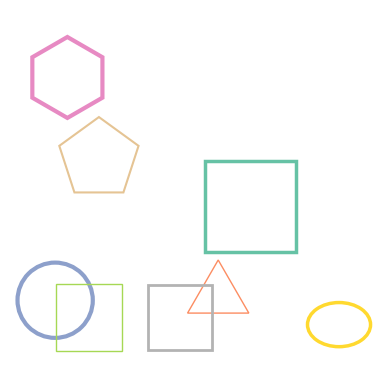[{"shape": "square", "thickness": 2.5, "radius": 0.59, "center": [0.651, 0.464]}, {"shape": "triangle", "thickness": 1, "radius": 0.46, "center": [0.567, 0.233]}, {"shape": "circle", "thickness": 3, "radius": 0.49, "center": [0.143, 0.22]}, {"shape": "hexagon", "thickness": 3, "radius": 0.53, "center": [0.175, 0.799]}, {"shape": "square", "thickness": 1, "radius": 0.43, "center": [0.232, 0.175]}, {"shape": "oval", "thickness": 2.5, "radius": 0.41, "center": [0.881, 0.157]}, {"shape": "pentagon", "thickness": 1.5, "radius": 0.54, "center": [0.257, 0.588]}, {"shape": "square", "thickness": 2, "radius": 0.42, "center": [0.468, 0.175]}]